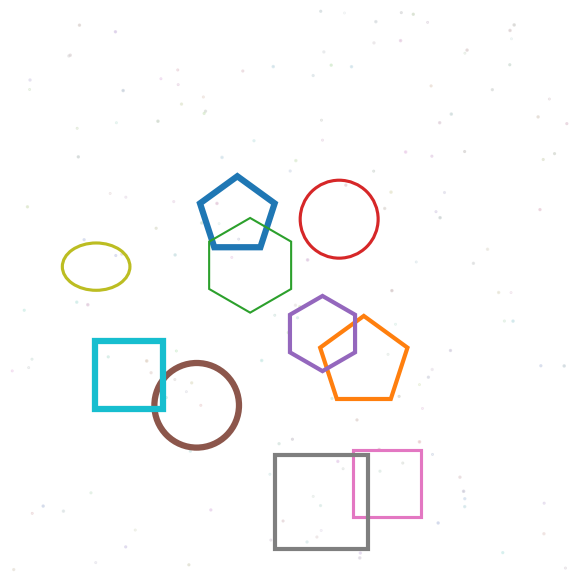[{"shape": "pentagon", "thickness": 3, "radius": 0.34, "center": [0.411, 0.626]}, {"shape": "pentagon", "thickness": 2, "radius": 0.4, "center": [0.63, 0.373]}, {"shape": "hexagon", "thickness": 1, "radius": 0.41, "center": [0.433, 0.54]}, {"shape": "circle", "thickness": 1.5, "radius": 0.34, "center": [0.587, 0.62]}, {"shape": "hexagon", "thickness": 2, "radius": 0.33, "center": [0.558, 0.422]}, {"shape": "circle", "thickness": 3, "radius": 0.37, "center": [0.341, 0.297]}, {"shape": "square", "thickness": 1.5, "radius": 0.29, "center": [0.67, 0.162]}, {"shape": "square", "thickness": 2, "radius": 0.41, "center": [0.557, 0.13]}, {"shape": "oval", "thickness": 1.5, "radius": 0.29, "center": [0.166, 0.537]}, {"shape": "square", "thickness": 3, "radius": 0.3, "center": [0.223, 0.35]}]